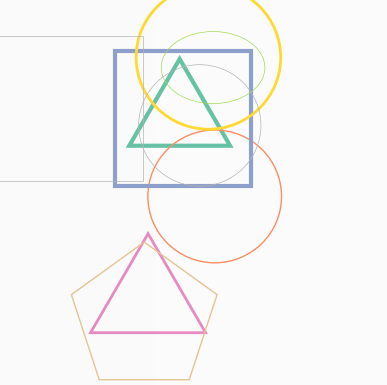[{"shape": "triangle", "thickness": 3, "radius": 0.75, "center": [0.464, 0.697]}, {"shape": "circle", "thickness": 1, "radius": 0.86, "center": [0.554, 0.49]}, {"shape": "square", "thickness": 3, "radius": 0.88, "center": [0.473, 0.692]}, {"shape": "triangle", "thickness": 2, "radius": 0.86, "center": [0.382, 0.222]}, {"shape": "oval", "thickness": 0.5, "radius": 0.67, "center": [0.55, 0.825]}, {"shape": "circle", "thickness": 2, "radius": 0.93, "center": [0.538, 0.851]}, {"shape": "pentagon", "thickness": 1, "radius": 0.99, "center": [0.372, 0.174]}, {"shape": "circle", "thickness": 0.5, "radius": 0.79, "center": [0.516, 0.674]}, {"shape": "square", "thickness": 0.5, "radius": 0.94, "center": [0.181, 0.717]}]